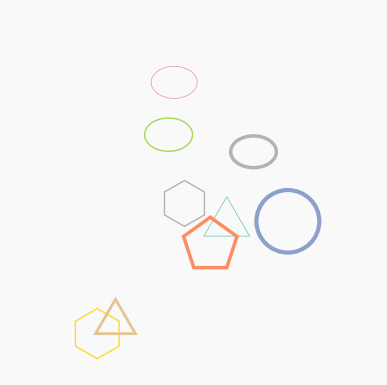[{"shape": "triangle", "thickness": 0.5, "radius": 0.34, "center": [0.585, 0.421]}, {"shape": "pentagon", "thickness": 2.5, "radius": 0.36, "center": [0.543, 0.363]}, {"shape": "circle", "thickness": 3, "radius": 0.41, "center": [0.743, 0.425]}, {"shape": "oval", "thickness": 0.5, "radius": 0.3, "center": [0.449, 0.786]}, {"shape": "oval", "thickness": 1, "radius": 0.31, "center": [0.435, 0.65]}, {"shape": "hexagon", "thickness": 1, "radius": 0.33, "center": [0.251, 0.133]}, {"shape": "triangle", "thickness": 2, "radius": 0.3, "center": [0.298, 0.163]}, {"shape": "hexagon", "thickness": 1, "radius": 0.3, "center": [0.476, 0.472]}, {"shape": "oval", "thickness": 2.5, "radius": 0.29, "center": [0.654, 0.606]}]